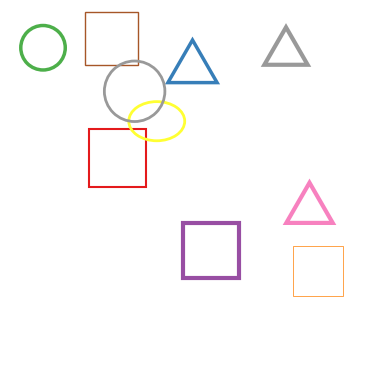[{"shape": "square", "thickness": 1.5, "radius": 0.37, "center": [0.305, 0.589]}, {"shape": "triangle", "thickness": 2.5, "radius": 0.37, "center": [0.5, 0.822]}, {"shape": "circle", "thickness": 2.5, "radius": 0.29, "center": [0.112, 0.876]}, {"shape": "square", "thickness": 3, "radius": 0.36, "center": [0.549, 0.349]}, {"shape": "square", "thickness": 0.5, "radius": 0.33, "center": [0.826, 0.296]}, {"shape": "oval", "thickness": 2, "radius": 0.36, "center": [0.407, 0.685]}, {"shape": "square", "thickness": 1, "radius": 0.34, "center": [0.29, 0.9]}, {"shape": "triangle", "thickness": 3, "radius": 0.35, "center": [0.804, 0.456]}, {"shape": "triangle", "thickness": 3, "radius": 0.32, "center": [0.743, 0.864]}, {"shape": "circle", "thickness": 2, "radius": 0.39, "center": [0.35, 0.763]}]